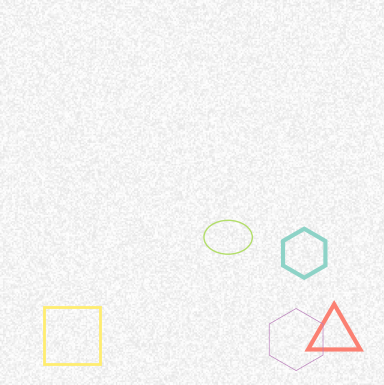[{"shape": "hexagon", "thickness": 3, "radius": 0.32, "center": [0.79, 0.342]}, {"shape": "triangle", "thickness": 3, "radius": 0.39, "center": [0.868, 0.131]}, {"shape": "oval", "thickness": 1, "radius": 0.31, "center": [0.593, 0.384]}, {"shape": "hexagon", "thickness": 0.5, "radius": 0.4, "center": [0.769, 0.118]}, {"shape": "square", "thickness": 2, "radius": 0.37, "center": [0.187, 0.129]}]